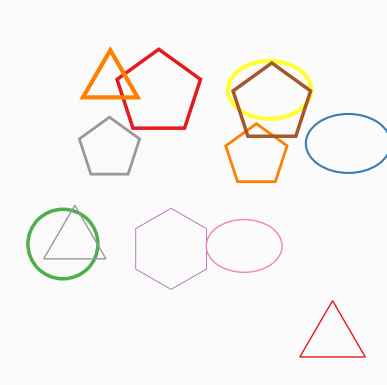[{"shape": "pentagon", "thickness": 2.5, "radius": 0.57, "center": [0.41, 0.759]}, {"shape": "triangle", "thickness": 1, "radius": 0.49, "center": [0.858, 0.121]}, {"shape": "oval", "thickness": 1.5, "radius": 0.55, "center": [0.899, 0.627]}, {"shape": "circle", "thickness": 2.5, "radius": 0.45, "center": [0.162, 0.366]}, {"shape": "hexagon", "thickness": 0.5, "radius": 0.53, "center": [0.442, 0.354]}, {"shape": "pentagon", "thickness": 2, "radius": 0.42, "center": [0.662, 0.596]}, {"shape": "triangle", "thickness": 3, "radius": 0.41, "center": [0.285, 0.788]}, {"shape": "oval", "thickness": 3, "radius": 0.54, "center": [0.696, 0.766]}, {"shape": "pentagon", "thickness": 2.5, "radius": 0.53, "center": [0.702, 0.731]}, {"shape": "oval", "thickness": 1, "radius": 0.49, "center": [0.63, 0.361]}, {"shape": "pentagon", "thickness": 2, "radius": 0.41, "center": [0.283, 0.614]}, {"shape": "triangle", "thickness": 1, "radius": 0.46, "center": [0.193, 0.374]}]